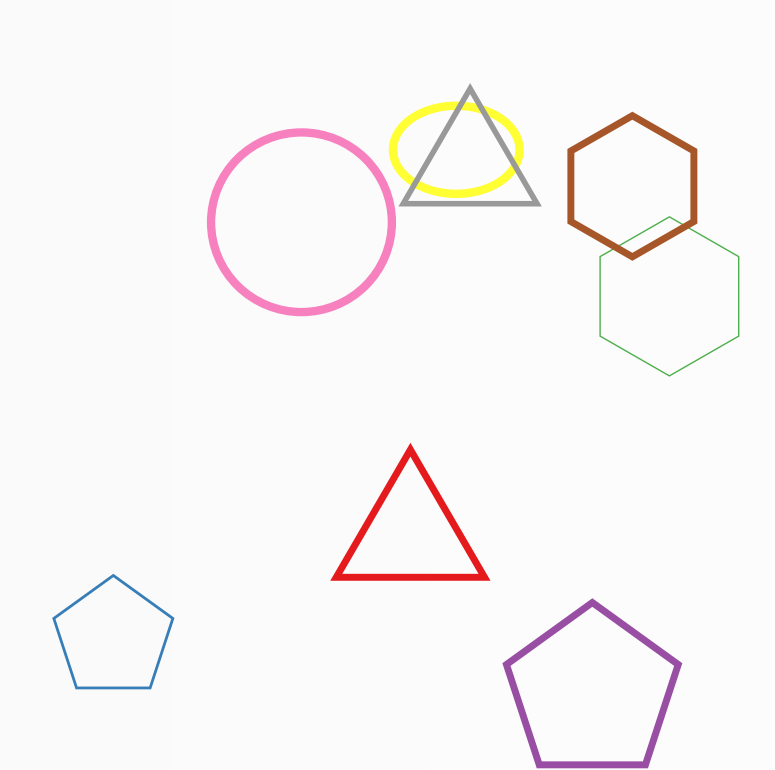[{"shape": "triangle", "thickness": 2.5, "radius": 0.55, "center": [0.53, 0.305]}, {"shape": "pentagon", "thickness": 1, "radius": 0.4, "center": [0.146, 0.172]}, {"shape": "hexagon", "thickness": 0.5, "radius": 0.52, "center": [0.864, 0.615]}, {"shape": "pentagon", "thickness": 2.5, "radius": 0.58, "center": [0.764, 0.101]}, {"shape": "oval", "thickness": 3, "radius": 0.41, "center": [0.589, 0.805]}, {"shape": "hexagon", "thickness": 2.5, "radius": 0.46, "center": [0.816, 0.758]}, {"shape": "circle", "thickness": 3, "radius": 0.58, "center": [0.389, 0.711]}, {"shape": "triangle", "thickness": 2, "radius": 0.5, "center": [0.607, 0.785]}]